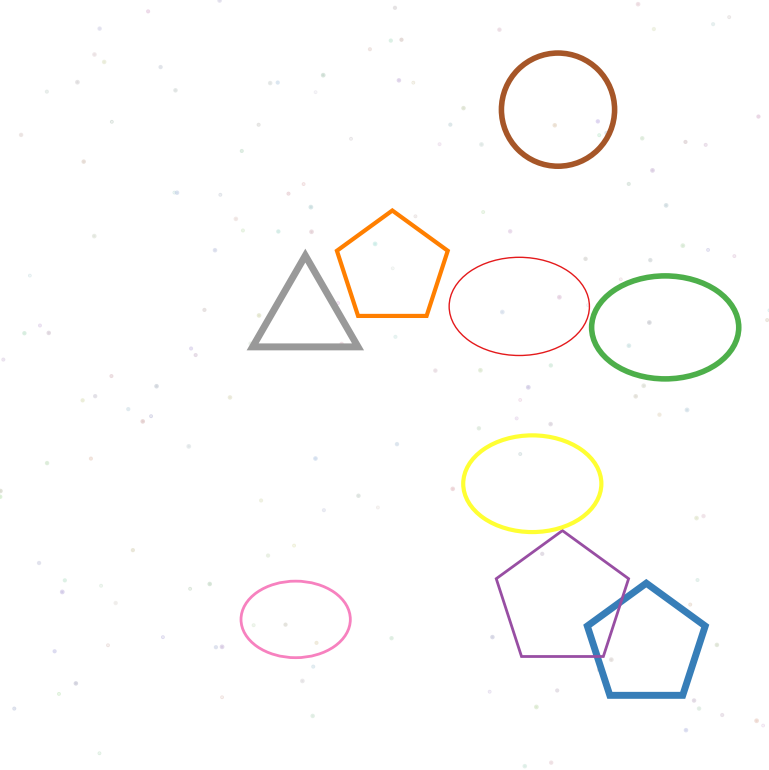[{"shape": "oval", "thickness": 0.5, "radius": 0.46, "center": [0.674, 0.602]}, {"shape": "pentagon", "thickness": 2.5, "radius": 0.4, "center": [0.839, 0.162]}, {"shape": "oval", "thickness": 2, "radius": 0.48, "center": [0.864, 0.575]}, {"shape": "pentagon", "thickness": 1, "radius": 0.45, "center": [0.73, 0.221]}, {"shape": "pentagon", "thickness": 1.5, "radius": 0.38, "center": [0.51, 0.651]}, {"shape": "oval", "thickness": 1.5, "radius": 0.45, "center": [0.691, 0.372]}, {"shape": "circle", "thickness": 2, "radius": 0.37, "center": [0.725, 0.858]}, {"shape": "oval", "thickness": 1, "radius": 0.35, "center": [0.384, 0.196]}, {"shape": "triangle", "thickness": 2.5, "radius": 0.4, "center": [0.397, 0.589]}]